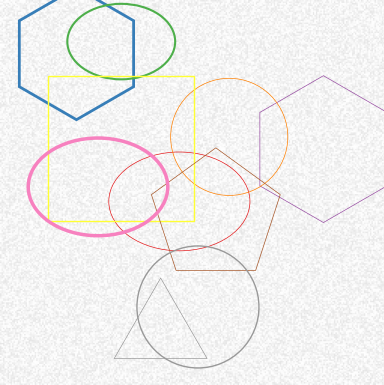[{"shape": "oval", "thickness": 0.5, "radius": 0.92, "center": [0.466, 0.477]}, {"shape": "hexagon", "thickness": 2, "radius": 0.86, "center": [0.199, 0.861]}, {"shape": "oval", "thickness": 1.5, "radius": 0.7, "center": [0.315, 0.892]}, {"shape": "hexagon", "thickness": 0.5, "radius": 0.95, "center": [0.84, 0.613]}, {"shape": "circle", "thickness": 0.5, "radius": 0.76, "center": [0.595, 0.644]}, {"shape": "square", "thickness": 1, "radius": 0.94, "center": [0.314, 0.615]}, {"shape": "pentagon", "thickness": 0.5, "radius": 0.88, "center": [0.561, 0.44]}, {"shape": "oval", "thickness": 2.5, "radius": 0.91, "center": [0.255, 0.515]}, {"shape": "triangle", "thickness": 0.5, "radius": 0.7, "center": [0.417, 0.138]}, {"shape": "circle", "thickness": 1, "radius": 0.79, "center": [0.514, 0.203]}]